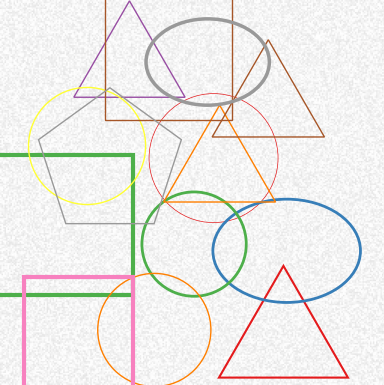[{"shape": "triangle", "thickness": 1.5, "radius": 0.97, "center": [0.736, 0.116]}, {"shape": "circle", "thickness": 0.5, "radius": 0.84, "center": [0.555, 0.589]}, {"shape": "oval", "thickness": 2, "radius": 0.96, "center": [0.745, 0.349]}, {"shape": "square", "thickness": 3, "radius": 0.91, "center": [0.165, 0.415]}, {"shape": "circle", "thickness": 2, "radius": 0.68, "center": [0.504, 0.366]}, {"shape": "triangle", "thickness": 1, "radius": 0.83, "center": [0.336, 0.831]}, {"shape": "circle", "thickness": 1, "radius": 0.73, "center": [0.401, 0.143]}, {"shape": "triangle", "thickness": 1, "radius": 0.84, "center": [0.57, 0.559]}, {"shape": "circle", "thickness": 1, "radius": 0.76, "center": [0.226, 0.621]}, {"shape": "triangle", "thickness": 1, "radius": 0.84, "center": [0.697, 0.728]}, {"shape": "square", "thickness": 1, "radius": 0.83, "center": [0.438, 0.853]}, {"shape": "square", "thickness": 3, "radius": 0.71, "center": [0.205, 0.138]}, {"shape": "oval", "thickness": 2.5, "radius": 0.8, "center": [0.539, 0.839]}, {"shape": "pentagon", "thickness": 1, "radius": 0.98, "center": [0.286, 0.577]}]